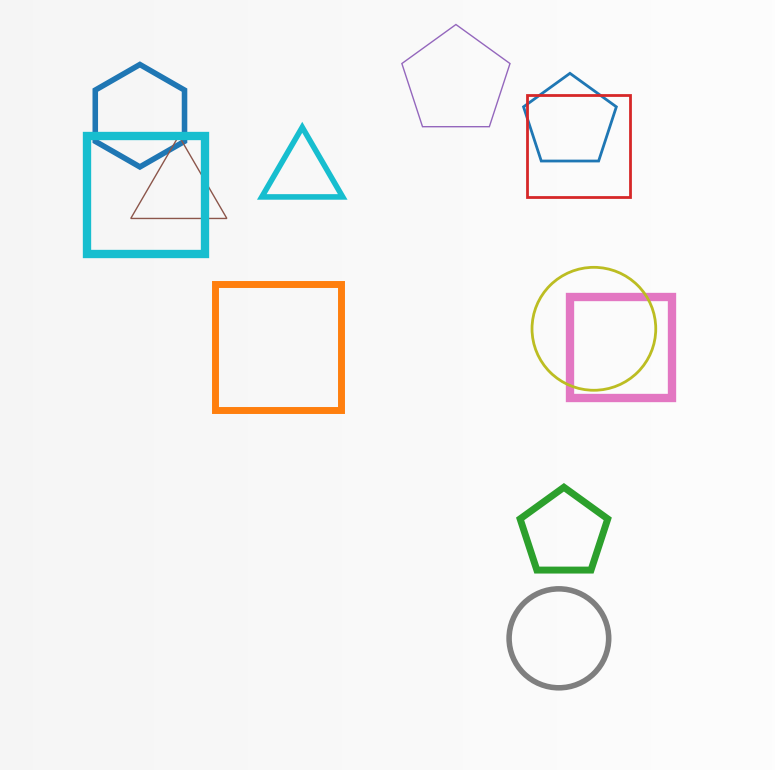[{"shape": "hexagon", "thickness": 2, "radius": 0.33, "center": [0.181, 0.85]}, {"shape": "pentagon", "thickness": 1, "radius": 0.31, "center": [0.735, 0.842]}, {"shape": "square", "thickness": 2.5, "radius": 0.41, "center": [0.359, 0.549]}, {"shape": "pentagon", "thickness": 2.5, "radius": 0.3, "center": [0.728, 0.308]}, {"shape": "square", "thickness": 1, "radius": 0.33, "center": [0.747, 0.81]}, {"shape": "pentagon", "thickness": 0.5, "radius": 0.37, "center": [0.588, 0.895]}, {"shape": "triangle", "thickness": 0.5, "radius": 0.36, "center": [0.231, 0.752]}, {"shape": "square", "thickness": 3, "radius": 0.33, "center": [0.801, 0.548]}, {"shape": "circle", "thickness": 2, "radius": 0.32, "center": [0.721, 0.171]}, {"shape": "circle", "thickness": 1, "radius": 0.4, "center": [0.766, 0.573]}, {"shape": "square", "thickness": 3, "radius": 0.38, "center": [0.188, 0.747]}, {"shape": "triangle", "thickness": 2, "radius": 0.3, "center": [0.39, 0.774]}]